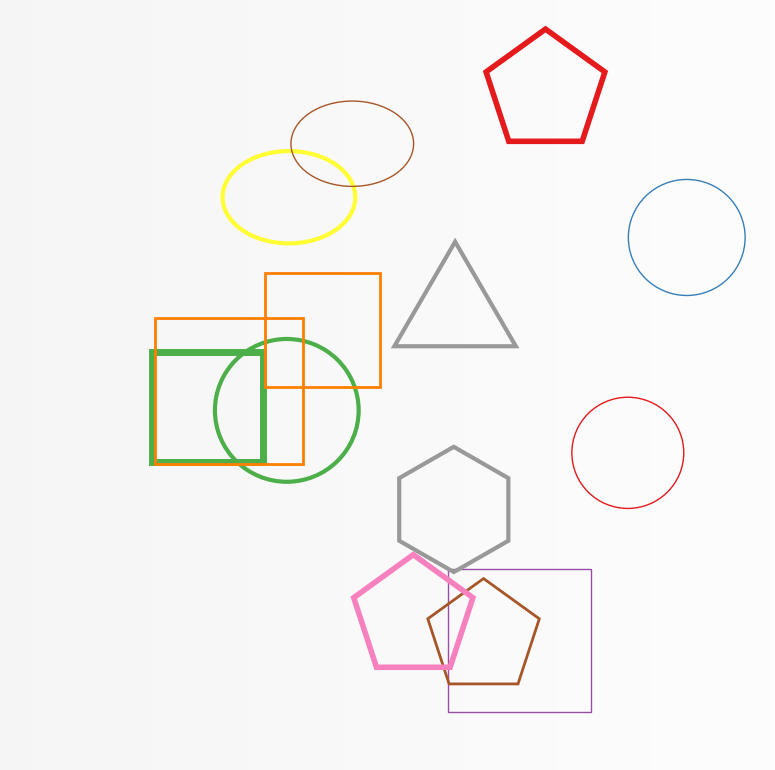[{"shape": "pentagon", "thickness": 2, "radius": 0.4, "center": [0.704, 0.882]}, {"shape": "circle", "thickness": 0.5, "radius": 0.36, "center": [0.81, 0.412]}, {"shape": "circle", "thickness": 0.5, "radius": 0.38, "center": [0.886, 0.692]}, {"shape": "circle", "thickness": 1.5, "radius": 0.46, "center": [0.37, 0.467]}, {"shape": "square", "thickness": 2.5, "radius": 0.36, "center": [0.268, 0.471]}, {"shape": "square", "thickness": 0.5, "radius": 0.46, "center": [0.67, 0.168]}, {"shape": "square", "thickness": 1, "radius": 0.48, "center": [0.296, 0.492]}, {"shape": "square", "thickness": 1, "radius": 0.37, "center": [0.416, 0.571]}, {"shape": "oval", "thickness": 1.5, "radius": 0.43, "center": [0.373, 0.744]}, {"shape": "oval", "thickness": 0.5, "radius": 0.4, "center": [0.455, 0.813]}, {"shape": "pentagon", "thickness": 1, "radius": 0.38, "center": [0.624, 0.173]}, {"shape": "pentagon", "thickness": 2, "radius": 0.4, "center": [0.533, 0.199]}, {"shape": "triangle", "thickness": 1.5, "radius": 0.45, "center": [0.587, 0.596]}, {"shape": "hexagon", "thickness": 1.5, "radius": 0.41, "center": [0.586, 0.338]}]